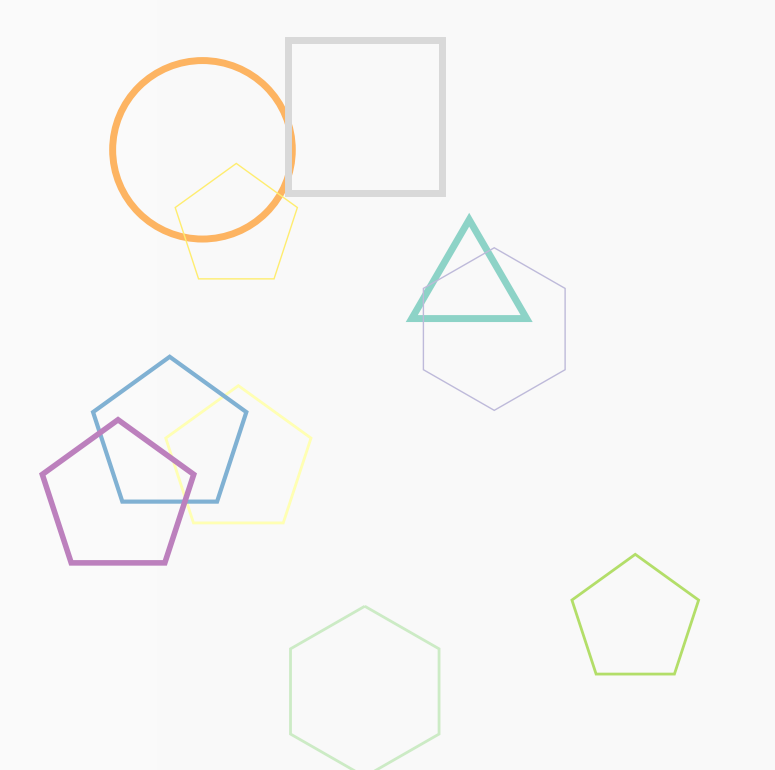[{"shape": "triangle", "thickness": 2.5, "radius": 0.43, "center": [0.605, 0.629]}, {"shape": "pentagon", "thickness": 1, "radius": 0.49, "center": [0.308, 0.401]}, {"shape": "hexagon", "thickness": 0.5, "radius": 0.53, "center": [0.638, 0.573]}, {"shape": "pentagon", "thickness": 1.5, "radius": 0.52, "center": [0.219, 0.433]}, {"shape": "circle", "thickness": 2.5, "radius": 0.58, "center": [0.261, 0.805]}, {"shape": "pentagon", "thickness": 1, "radius": 0.43, "center": [0.82, 0.194]}, {"shape": "square", "thickness": 2.5, "radius": 0.5, "center": [0.471, 0.848]}, {"shape": "pentagon", "thickness": 2, "radius": 0.51, "center": [0.152, 0.352]}, {"shape": "hexagon", "thickness": 1, "radius": 0.55, "center": [0.471, 0.102]}, {"shape": "pentagon", "thickness": 0.5, "radius": 0.41, "center": [0.305, 0.705]}]